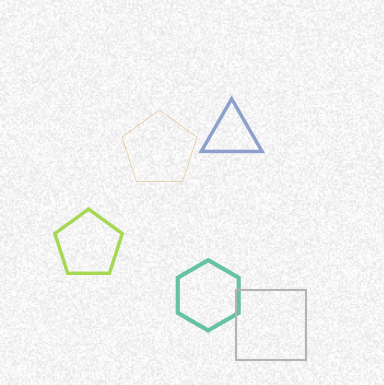[{"shape": "hexagon", "thickness": 3, "radius": 0.46, "center": [0.541, 0.233]}, {"shape": "triangle", "thickness": 2.5, "radius": 0.46, "center": [0.602, 0.652]}, {"shape": "pentagon", "thickness": 2.5, "radius": 0.46, "center": [0.23, 0.365]}, {"shape": "pentagon", "thickness": 0.5, "radius": 0.51, "center": [0.414, 0.612]}, {"shape": "square", "thickness": 1.5, "radius": 0.45, "center": [0.704, 0.156]}]